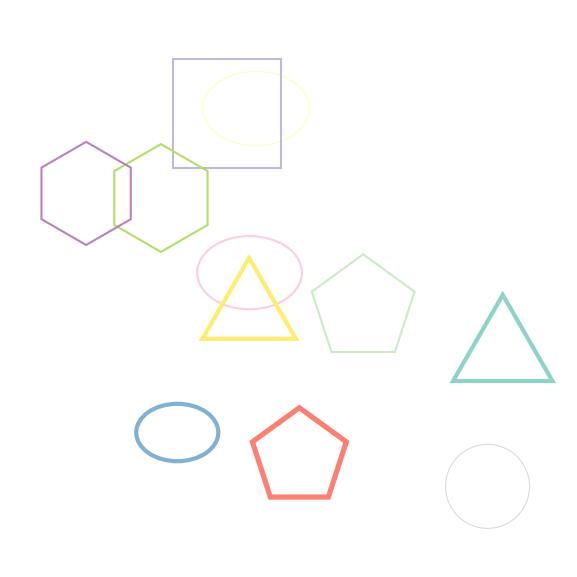[{"shape": "triangle", "thickness": 2, "radius": 0.5, "center": [0.871, 0.389]}, {"shape": "oval", "thickness": 0.5, "radius": 0.46, "center": [0.443, 0.811]}, {"shape": "square", "thickness": 1, "radius": 0.47, "center": [0.393, 0.802]}, {"shape": "pentagon", "thickness": 2.5, "radius": 0.43, "center": [0.518, 0.208]}, {"shape": "oval", "thickness": 2, "radius": 0.36, "center": [0.307, 0.25]}, {"shape": "hexagon", "thickness": 1, "radius": 0.47, "center": [0.279, 0.656]}, {"shape": "oval", "thickness": 1, "radius": 0.45, "center": [0.432, 0.527]}, {"shape": "circle", "thickness": 0.5, "radius": 0.36, "center": [0.844, 0.157]}, {"shape": "hexagon", "thickness": 1, "radius": 0.45, "center": [0.149, 0.664]}, {"shape": "pentagon", "thickness": 1, "radius": 0.47, "center": [0.629, 0.465]}, {"shape": "triangle", "thickness": 2, "radius": 0.47, "center": [0.431, 0.459]}]